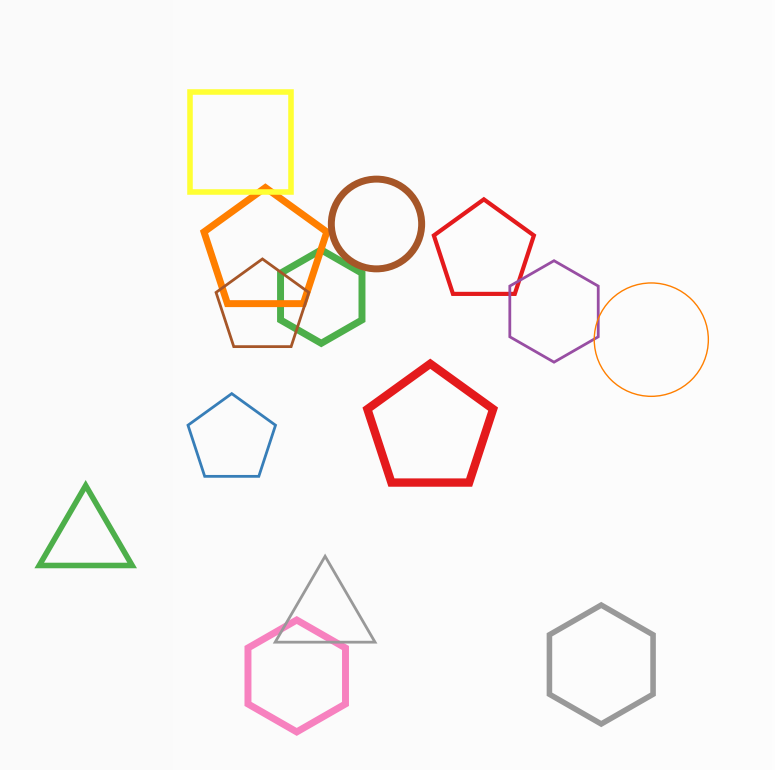[{"shape": "pentagon", "thickness": 1.5, "radius": 0.34, "center": [0.624, 0.673]}, {"shape": "pentagon", "thickness": 3, "radius": 0.43, "center": [0.555, 0.442]}, {"shape": "pentagon", "thickness": 1, "radius": 0.3, "center": [0.299, 0.429]}, {"shape": "triangle", "thickness": 2, "radius": 0.35, "center": [0.111, 0.3]}, {"shape": "hexagon", "thickness": 2.5, "radius": 0.3, "center": [0.415, 0.615]}, {"shape": "hexagon", "thickness": 1, "radius": 0.33, "center": [0.715, 0.596]}, {"shape": "circle", "thickness": 0.5, "radius": 0.37, "center": [0.84, 0.559]}, {"shape": "pentagon", "thickness": 2.5, "radius": 0.42, "center": [0.342, 0.673]}, {"shape": "square", "thickness": 2, "radius": 0.32, "center": [0.31, 0.816]}, {"shape": "pentagon", "thickness": 1, "radius": 0.31, "center": [0.339, 0.601]}, {"shape": "circle", "thickness": 2.5, "radius": 0.29, "center": [0.486, 0.709]}, {"shape": "hexagon", "thickness": 2.5, "radius": 0.36, "center": [0.383, 0.122]}, {"shape": "hexagon", "thickness": 2, "radius": 0.39, "center": [0.776, 0.137]}, {"shape": "triangle", "thickness": 1, "radius": 0.37, "center": [0.419, 0.203]}]